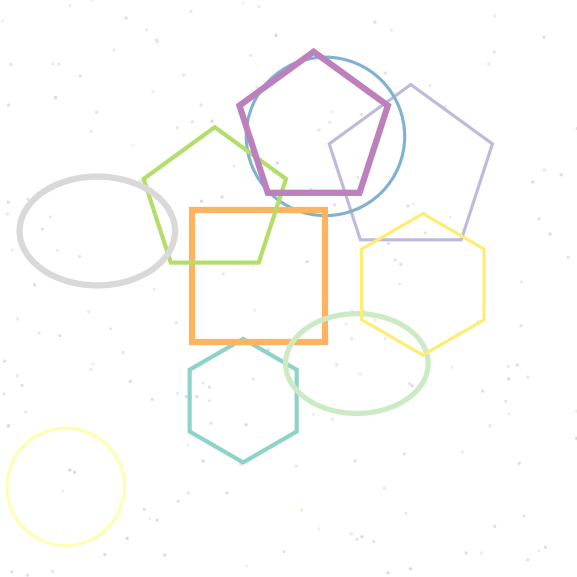[{"shape": "hexagon", "thickness": 2, "radius": 0.53, "center": [0.421, 0.305]}, {"shape": "circle", "thickness": 1.5, "radius": 0.51, "center": [0.114, 0.156]}, {"shape": "pentagon", "thickness": 1.5, "radius": 0.74, "center": [0.711, 0.704]}, {"shape": "circle", "thickness": 1.5, "radius": 0.69, "center": [0.564, 0.763]}, {"shape": "square", "thickness": 3, "radius": 0.57, "center": [0.447, 0.521]}, {"shape": "pentagon", "thickness": 2, "radius": 0.65, "center": [0.372, 0.649]}, {"shape": "oval", "thickness": 3, "radius": 0.67, "center": [0.168, 0.599]}, {"shape": "pentagon", "thickness": 3, "radius": 0.68, "center": [0.543, 0.775]}, {"shape": "oval", "thickness": 2.5, "radius": 0.62, "center": [0.618, 0.37]}, {"shape": "hexagon", "thickness": 1.5, "radius": 0.61, "center": [0.732, 0.507]}]